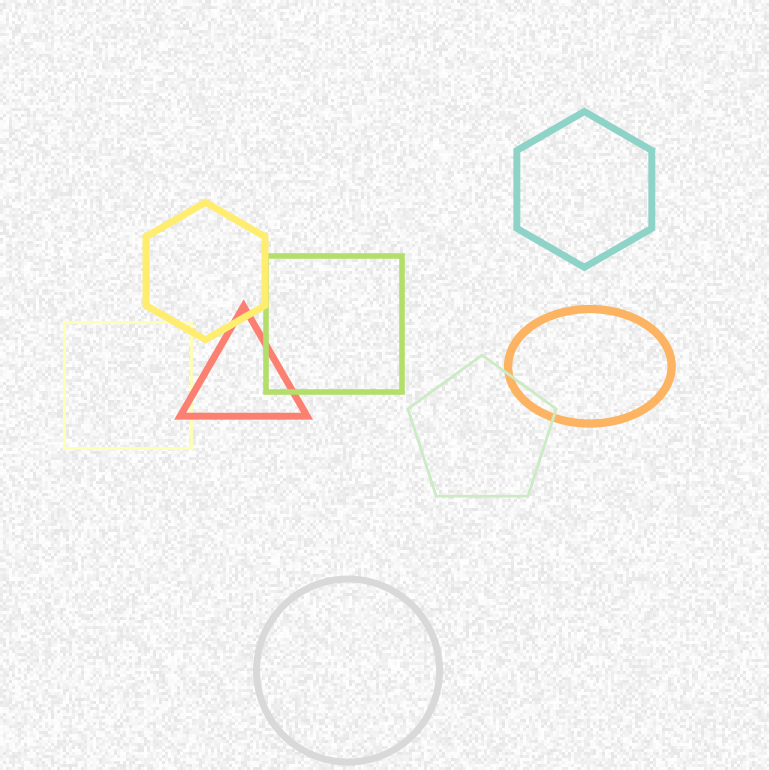[{"shape": "hexagon", "thickness": 2.5, "radius": 0.51, "center": [0.759, 0.754]}, {"shape": "square", "thickness": 1, "radius": 0.41, "center": [0.166, 0.5]}, {"shape": "triangle", "thickness": 2.5, "radius": 0.48, "center": [0.316, 0.507]}, {"shape": "oval", "thickness": 3, "radius": 0.53, "center": [0.766, 0.524]}, {"shape": "square", "thickness": 2, "radius": 0.44, "center": [0.434, 0.579]}, {"shape": "circle", "thickness": 2.5, "radius": 0.59, "center": [0.452, 0.129]}, {"shape": "pentagon", "thickness": 1, "radius": 0.51, "center": [0.626, 0.438]}, {"shape": "hexagon", "thickness": 2.5, "radius": 0.45, "center": [0.267, 0.648]}]